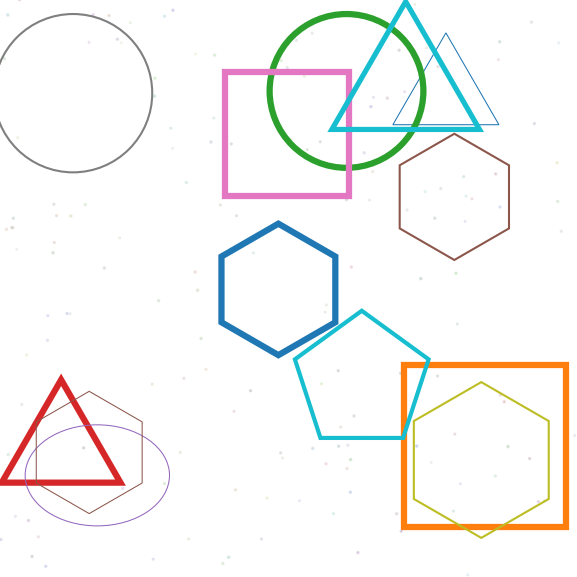[{"shape": "hexagon", "thickness": 3, "radius": 0.57, "center": [0.482, 0.498]}, {"shape": "triangle", "thickness": 0.5, "radius": 0.53, "center": [0.772, 0.836]}, {"shape": "square", "thickness": 3, "radius": 0.7, "center": [0.84, 0.227]}, {"shape": "circle", "thickness": 3, "radius": 0.67, "center": [0.6, 0.842]}, {"shape": "triangle", "thickness": 3, "radius": 0.59, "center": [0.106, 0.223]}, {"shape": "oval", "thickness": 0.5, "radius": 0.62, "center": [0.169, 0.176]}, {"shape": "hexagon", "thickness": 0.5, "radius": 0.53, "center": [0.154, 0.216]}, {"shape": "hexagon", "thickness": 1, "radius": 0.55, "center": [0.787, 0.658]}, {"shape": "square", "thickness": 3, "radius": 0.54, "center": [0.496, 0.768]}, {"shape": "circle", "thickness": 1, "radius": 0.69, "center": [0.127, 0.838]}, {"shape": "hexagon", "thickness": 1, "radius": 0.67, "center": [0.833, 0.203]}, {"shape": "triangle", "thickness": 2.5, "radius": 0.74, "center": [0.702, 0.849]}, {"shape": "pentagon", "thickness": 2, "radius": 0.61, "center": [0.626, 0.339]}]